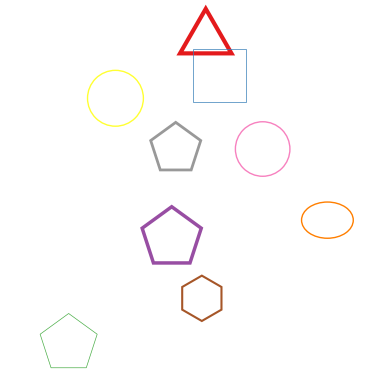[{"shape": "triangle", "thickness": 3, "radius": 0.39, "center": [0.534, 0.9]}, {"shape": "square", "thickness": 0.5, "radius": 0.34, "center": [0.569, 0.805]}, {"shape": "pentagon", "thickness": 0.5, "radius": 0.39, "center": [0.178, 0.108]}, {"shape": "pentagon", "thickness": 2.5, "radius": 0.4, "center": [0.446, 0.382]}, {"shape": "oval", "thickness": 1, "radius": 0.34, "center": [0.85, 0.428]}, {"shape": "circle", "thickness": 1, "radius": 0.36, "center": [0.3, 0.745]}, {"shape": "hexagon", "thickness": 1.5, "radius": 0.29, "center": [0.524, 0.225]}, {"shape": "circle", "thickness": 1, "radius": 0.35, "center": [0.682, 0.613]}, {"shape": "pentagon", "thickness": 2, "radius": 0.34, "center": [0.456, 0.614]}]